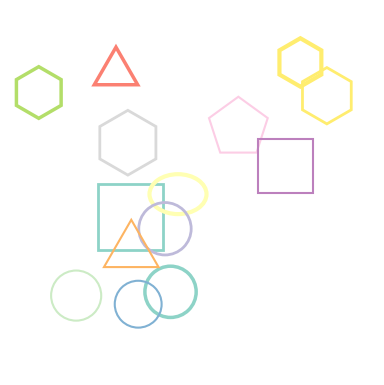[{"shape": "circle", "thickness": 2.5, "radius": 0.33, "center": [0.443, 0.242]}, {"shape": "square", "thickness": 2, "radius": 0.42, "center": [0.339, 0.437]}, {"shape": "oval", "thickness": 3, "radius": 0.37, "center": [0.462, 0.496]}, {"shape": "circle", "thickness": 2, "radius": 0.34, "center": [0.429, 0.406]}, {"shape": "triangle", "thickness": 2.5, "radius": 0.33, "center": [0.301, 0.812]}, {"shape": "circle", "thickness": 1.5, "radius": 0.3, "center": [0.359, 0.21]}, {"shape": "triangle", "thickness": 1.5, "radius": 0.41, "center": [0.341, 0.347]}, {"shape": "hexagon", "thickness": 2.5, "radius": 0.34, "center": [0.101, 0.76]}, {"shape": "pentagon", "thickness": 1.5, "radius": 0.4, "center": [0.619, 0.669]}, {"shape": "hexagon", "thickness": 2, "radius": 0.42, "center": [0.332, 0.629]}, {"shape": "square", "thickness": 1.5, "radius": 0.36, "center": [0.742, 0.569]}, {"shape": "circle", "thickness": 1.5, "radius": 0.33, "center": [0.198, 0.232]}, {"shape": "hexagon", "thickness": 2, "radius": 0.37, "center": [0.849, 0.751]}, {"shape": "hexagon", "thickness": 3, "radius": 0.31, "center": [0.78, 0.838]}]